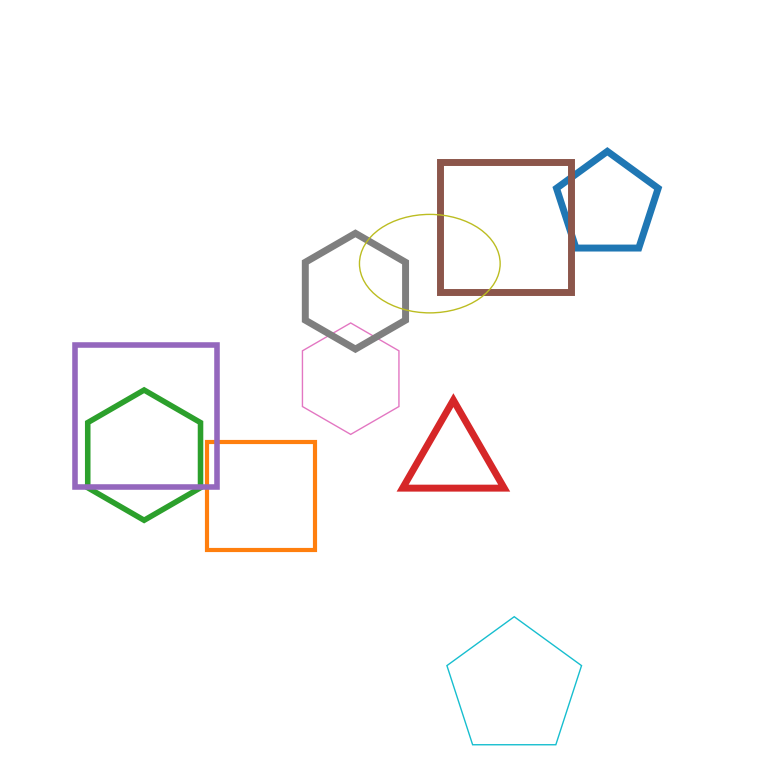[{"shape": "pentagon", "thickness": 2.5, "radius": 0.35, "center": [0.789, 0.734]}, {"shape": "square", "thickness": 1.5, "radius": 0.35, "center": [0.339, 0.356]}, {"shape": "hexagon", "thickness": 2, "radius": 0.42, "center": [0.187, 0.409]}, {"shape": "triangle", "thickness": 2.5, "radius": 0.38, "center": [0.589, 0.404]}, {"shape": "square", "thickness": 2, "radius": 0.46, "center": [0.19, 0.46]}, {"shape": "square", "thickness": 2.5, "radius": 0.42, "center": [0.657, 0.706]}, {"shape": "hexagon", "thickness": 0.5, "radius": 0.36, "center": [0.455, 0.508]}, {"shape": "hexagon", "thickness": 2.5, "radius": 0.38, "center": [0.462, 0.622]}, {"shape": "oval", "thickness": 0.5, "radius": 0.46, "center": [0.558, 0.658]}, {"shape": "pentagon", "thickness": 0.5, "radius": 0.46, "center": [0.668, 0.107]}]